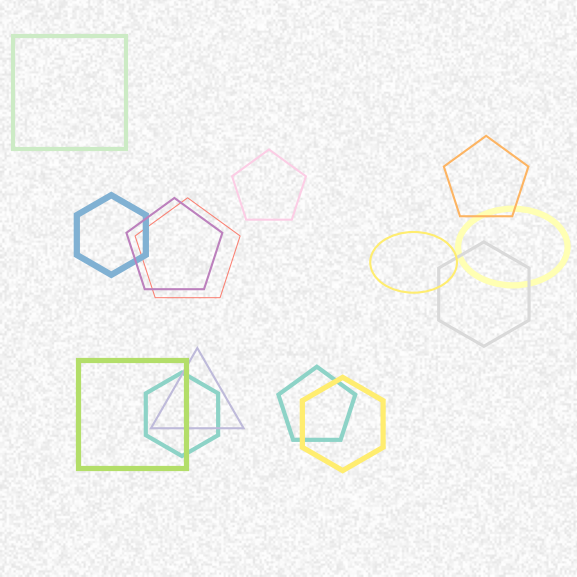[{"shape": "pentagon", "thickness": 2, "radius": 0.35, "center": [0.549, 0.294]}, {"shape": "hexagon", "thickness": 2, "radius": 0.36, "center": [0.315, 0.282]}, {"shape": "oval", "thickness": 3, "radius": 0.47, "center": [0.888, 0.571]}, {"shape": "triangle", "thickness": 1, "radius": 0.46, "center": [0.342, 0.304]}, {"shape": "pentagon", "thickness": 0.5, "radius": 0.48, "center": [0.325, 0.561]}, {"shape": "hexagon", "thickness": 3, "radius": 0.34, "center": [0.193, 0.592]}, {"shape": "pentagon", "thickness": 1, "radius": 0.38, "center": [0.842, 0.687]}, {"shape": "square", "thickness": 2.5, "radius": 0.47, "center": [0.228, 0.282]}, {"shape": "pentagon", "thickness": 1, "radius": 0.34, "center": [0.466, 0.673]}, {"shape": "hexagon", "thickness": 1.5, "radius": 0.45, "center": [0.838, 0.49]}, {"shape": "pentagon", "thickness": 1, "radius": 0.44, "center": [0.302, 0.569]}, {"shape": "square", "thickness": 2, "radius": 0.49, "center": [0.12, 0.839]}, {"shape": "oval", "thickness": 1, "radius": 0.38, "center": [0.716, 0.545]}, {"shape": "hexagon", "thickness": 2.5, "radius": 0.4, "center": [0.593, 0.265]}]